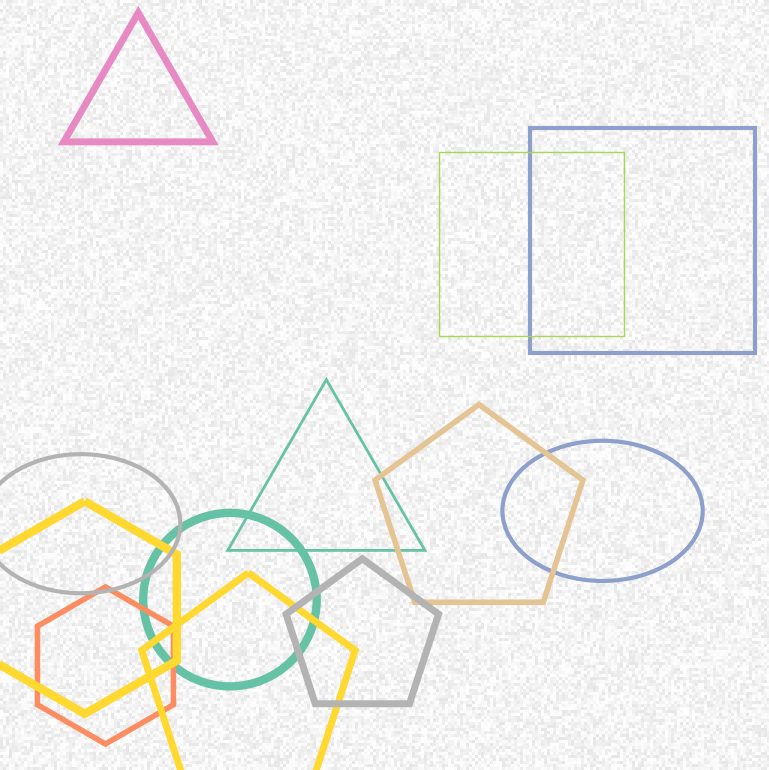[{"shape": "triangle", "thickness": 1, "radius": 0.74, "center": [0.424, 0.359]}, {"shape": "circle", "thickness": 3, "radius": 0.56, "center": [0.299, 0.221]}, {"shape": "hexagon", "thickness": 2, "radius": 0.51, "center": [0.137, 0.136]}, {"shape": "square", "thickness": 1.5, "radius": 0.73, "center": [0.834, 0.688]}, {"shape": "oval", "thickness": 1.5, "radius": 0.65, "center": [0.783, 0.337]}, {"shape": "triangle", "thickness": 2.5, "radius": 0.56, "center": [0.18, 0.872]}, {"shape": "square", "thickness": 0.5, "radius": 0.6, "center": [0.69, 0.683]}, {"shape": "pentagon", "thickness": 2.5, "radius": 0.73, "center": [0.323, 0.11]}, {"shape": "hexagon", "thickness": 3, "radius": 0.69, "center": [0.11, 0.211]}, {"shape": "pentagon", "thickness": 2, "radius": 0.71, "center": [0.622, 0.333]}, {"shape": "pentagon", "thickness": 2.5, "radius": 0.52, "center": [0.471, 0.17]}, {"shape": "oval", "thickness": 1.5, "radius": 0.65, "center": [0.105, 0.32]}]